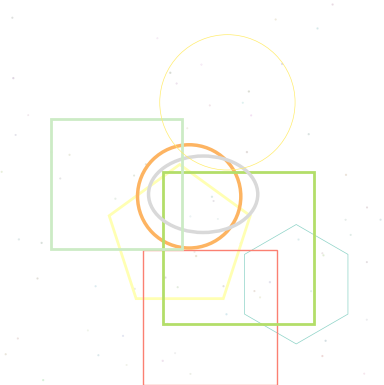[{"shape": "hexagon", "thickness": 0.5, "radius": 0.78, "center": [0.769, 0.262]}, {"shape": "pentagon", "thickness": 2, "radius": 0.96, "center": [0.467, 0.38]}, {"shape": "square", "thickness": 1, "radius": 0.87, "center": [0.545, 0.176]}, {"shape": "circle", "thickness": 2.5, "radius": 0.67, "center": [0.491, 0.49]}, {"shape": "square", "thickness": 2, "radius": 0.98, "center": [0.619, 0.356]}, {"shape": "oval", "thickness": 2.5, "radius": 0.71, "center": [0.528, 0.495]}, {"shape": "square", "thickness": 2, "radius": 0.85, "center": [0.303, 0.522]}, {"shape": "circle", "thickness": 0.5, "radius": 0.88, "center": [0.591, 0.734]}]